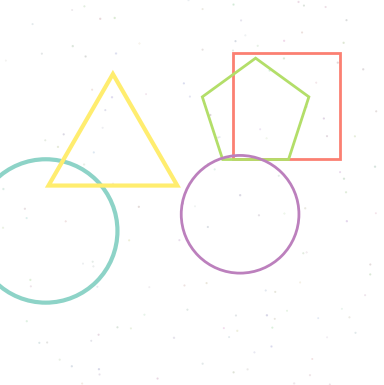[{"shape": "circle", "thickness": 3, "radius": 0.93, "center": [0.119, 0.4]}, {"shape": "square", "thickness": 2, "radius": 0.69, "center": [0.744, 0.725]}, {"shape": "pentagon", "thickness": 2, "radius": 0.73, "center": [0.664, 0.703]}, {"shape": "circle", "thickness": 2, "radius": 0.76, "center": [0.624, 0.443]}, {"shape": "triangle", "thickness": 3, "radius": 0.97, "center": [0.293, 0.615]}]